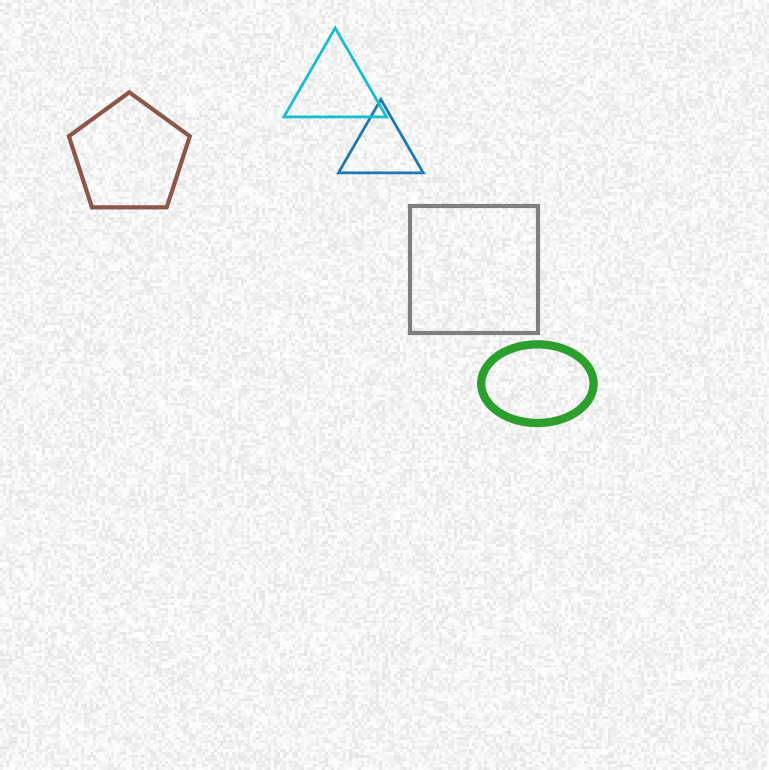[{"shape": "triangle", "thickness": 1, "radius": 0.32, "center": [0.495, 0.807]}, {"shape": "oval", "thickness": 3, "radius": 0.36, "center": [0.698, 0.502]}, {"shape": "pentagon", "thickness": 1.5, "radius": 0.41, "center": [0.168, 0.798]}, {"shape": "square", "thickness": 1.5, "radius": 0.42, "center": [0.616, 0.65]}, {"shape": "triangle", "thickness": 1, "radius": 0.38, "center": [0.435, 0.887]}]